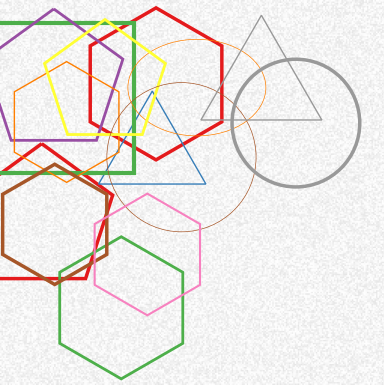[{"shape": "hexagon", "thickness": 2.5, "radius": 0.99, "center": [0.405, 0.782]}, {"shape": "pentagon", "thickness": 2.5, "radius": 0.97, "center": [0.108, 0.433]}, {"shape": "triangle", "thickness": 1, "radius": 0.8, "center": [0.395, 0.602]}, {"shape": "square", "thickness": 3, "radius": 0.97, "center": [0.154, 0.746]}, {"shape": "hexagon", "thickness": 2, "radius": 0.92, "center": [0.315, 0.2]}, {"shape": "pentagon", "thickness": 2, "radius": 0.94, "center": [0.14, 0.788]}, {"shape": "oval", "thickness": 0.5, "radius": 0.9, "center": [0.511, 0.772]}, {"shape": "hexagon", "thickness": 1, "radius": 0.78, "center": [0.173, 0.683]}, {"shape": "pentagon", "thickness": 2, "radius": 0.83, "center": [0.273, 0.784]}, {"shape": "circle", "thickness": 0.5, "radius": 0.97, "center": [0.471, 0.592]}, {"shape": "hexagon", "thickness": 2.5, "radius": 0.78, "center": [0.142, 0.417]}, {"shape": "hexagon", "thickness": 1.5, "radius": 0.79, "center": [0.383, 0.339]}, {"shape": "circle", "thickness": 2.5, "radius": 0.83, "center": [0.769, 0.68]}, {"shape": "triangle", "thickness": 1, "radius": 0.91, "center": [0.679, 0.779]}]